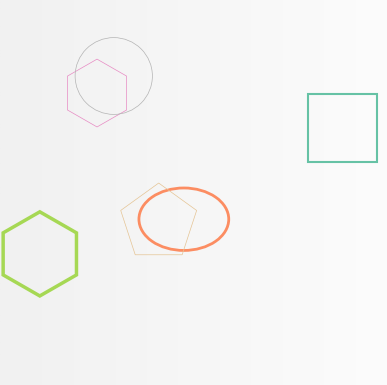[{"shape": "square", "thickness": 1.5, "radius": 0.44, "center": [0.885, 0.668]}, {"shape": "oval", "thickness": 2, "radius": 0.58, "center": [0.474, 0.431]}, {"shape": "hexagon", "thickness": 0.5, "radius": 0.44, "center": [0.25, 0.758]}, {"shape": "hexagon", "thickness": 2.5, "radius": 0.55, "center": [0.103, 0.341]}, {"shape": "pentagon", "thickness": 0.5, "radius": 0.51, "center": [0.409, 0.422]}, {"shape": "circle", "thickness": 0.5, "radius": 0.5, "center": [0.294, 0.803]}]